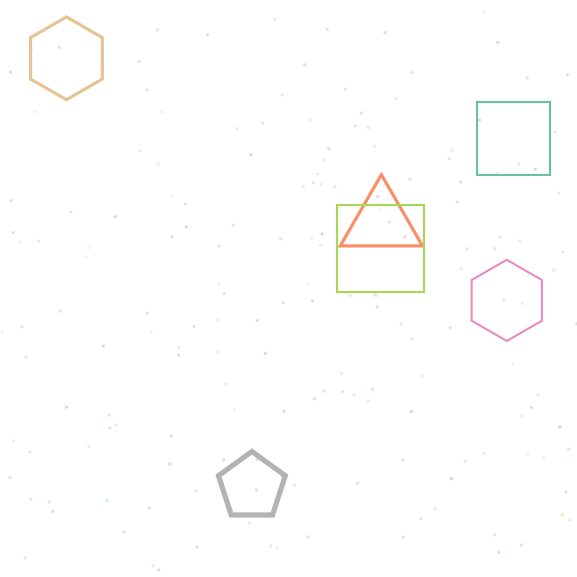[{"shape": "square", "thickness": 1, "radius": 0.32, "center": [0.889, 0.759]}, {"shape": "triangle", "thickness": 1.5, "radius": 0.41, "center": [0.66, 0.614]}, {"shape": "hexagon", "thickness": 1, "radius": 0.35, "center": [0.878, 0.479]}, {"shape": "square", "thickness": 1, "radius": 0.38, "center": [0.66, 0.569]}, {"shape": "hexagon", "thickness": 1.5, "radius": 0.36, "center": [0.115, 0.898]}, {"shape": "pentagon", "thickness": 2.5, "radius": 0.3, "center": [0.436, 0.157]}]